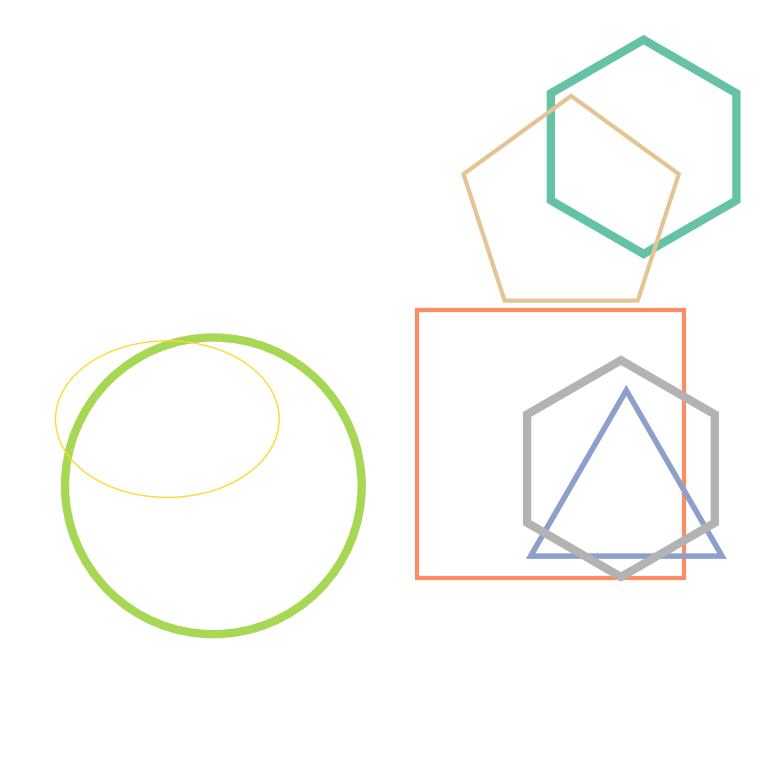[{"shape": "hexagon", "thickness": 3, "radius": 0.7, "center": [0.836, 0.809]}, {"shape": "square", "thickness": 1.5, "radius": 0.87, "center": [0.715, 0.424]}, {"shape": "triangle", "thickness": 2, "radius": 0.72, "center": [0.813, 0.35]}, {"shape": "circle", "thickness": 3, "radius": 0.96, "center": [0.277, 0.369]}, {"shape": "oval", "thickness": 0.5, "radius": 0.73, "center": [0.217, 0.456]}, {"shape": "pentagon", "thickness": 1.5, "radius": 0.74, "center": [0.742, 0.728]}, {"shape": "hexagon", "thickness": 3, "radius": 0.7, "center": [0.806, 0.391]}]